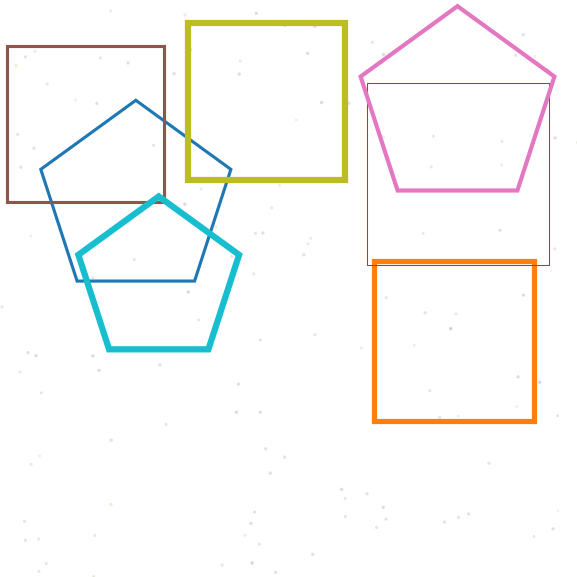[{"shape": "pentagon", "thickness": 1.5, "radius": 0.87, "center": [0.235, 0.652]}, {"shape": "square", "thickness": 2.5, "radius": 0.69, "center": [0.786, 0.408]}, {"shape": "square", "thickness": 0.5, "radius": 0.79, "center": [0.793, 0.698]}, {"shape": "square", "thickness": 1.5, "radius": 0.68, "center": [0.148, 0.784]}, {"shape": "pentagon", "thickness": 2, "radius": 0.88, "center": [0.792, 0.812]}, {"shape": "square", "thickness": 3, "radius": 0.68, "center": [0.462, 0.823]}, {"shape": "pentagon", "thickness": 3, "radius": 0.73, "center": [0.275, 0.513]}]